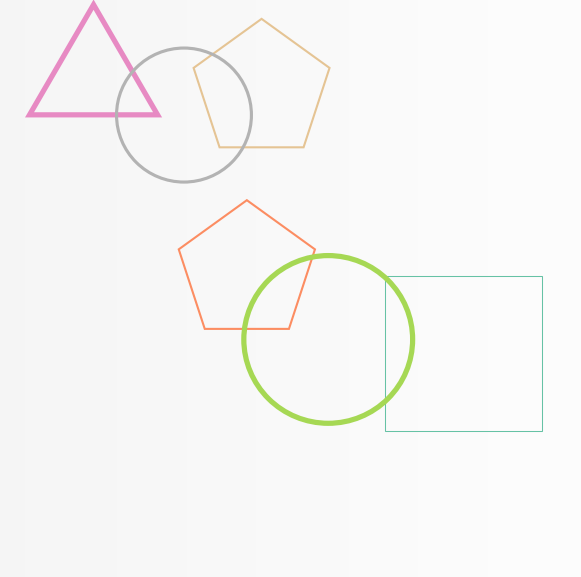[{"shape": "square", "thickness": 0.5, "radius": 0.67, "center": [0.797, 0.387]}, {"shape": "pentagon", "thickness": 1, "radius": 0.62, "center": [0.425, 0.529]}, {"shape": "triangle", "thickness": 2.5, "radius": 0.64, "center": [0.161, 0.864]}, {"shape": "circle", "thickness": 2.5, "radius": 0.73, "center": [0.565, 0.411]}, {"shape": "pentagon", "thickness": 1, "radius": 0.61, "center": [0.45, 0.844]}, {"shape": "circle", "thickness": 1.5, "radius": 0.58, "center": [0.317, 0.8]}]